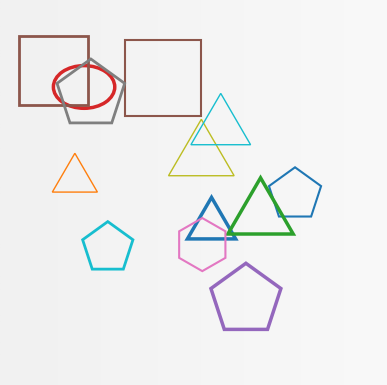[{"shape": "pentagon", "thickness": 1.5, "radius": 0.35, "center": [0.761, 0.495]}, {"shape": "triangle", "thickness": 2.5, "radius": 0.36, "center": [0.546, 0.415]}, {"shape": "triangle", "thickness": 1, "radius": 0.34, "center": [0.193, 0.535]}, {"shape": "triangle", "thickness": 2.5, "radius": 0.49, "center": [0.672, 0.441]}, {"shape": "oval", "thickness": 2.5, "radius": 0.4, "center": [0.217, 0.774]}, {"shape": "pentagon", "thickness": 2.5, "radius": 0.47, "center": [0.635, 0.221]}, {"shape": "square", "thickness": 1.5, "radius": 0.49, "center": [0.42, 0.798]}, {"shape": "square", "thickness": 2, "radius": 0.45, "center": [0.139, 0.817]}, {"shape": "hexagon", "thickness": 1.5, "radius": 0.34, "center": [0.522, 0.365]}, {"shape": "pentagon", "thickness": 2, "radius": 0.46, "center": [0.234, 0.755]}, {"shape": "triangle", "thickness": 1, "radius": 0.49, "center": [0.52, 0.592]}, {"shape": "triangle", "thickness": 1, "radius": 0.44, "center": [0.57, 0.669]}, {"shape": "pentagon", "thickness": 2, "radius": 0.34, "center": [0.278, 0.356]}]